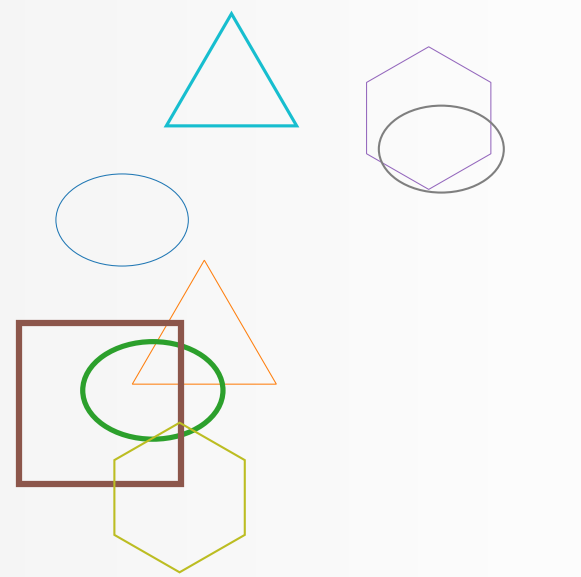[{"shape": "oval", "thickness": 0.5, "radius": 0.57, "center": [0.21, 0.618]}, {"shape": "triangle", "thickness": 0.5, "radius": 0.72, "center": [0.352, 0.405]}, {"shape": "oval", "thickness": 2.5, "radius": 0.6, "center": [0.263, 0.323]}, {"shape": "hexagon", "thickness": 0.5, "radius": 0.62, "center": [0.738, 0.795]}, {"shape": "square", "thickness": 3, "radius": 0.7, "center": [0.172, 0.3]}, {"shape": "oval", "thickness": 1, "radius": 0.54, "center": [0.759, 0.741]}, {"shape": "hexagon", "thickness": 1, "radius": 0.65, "center": [0.309, 0.138]}, {"shape": "triangle", "thickness": 1.5, "radius": 0.65, "center": [0.398, 0.846]}]